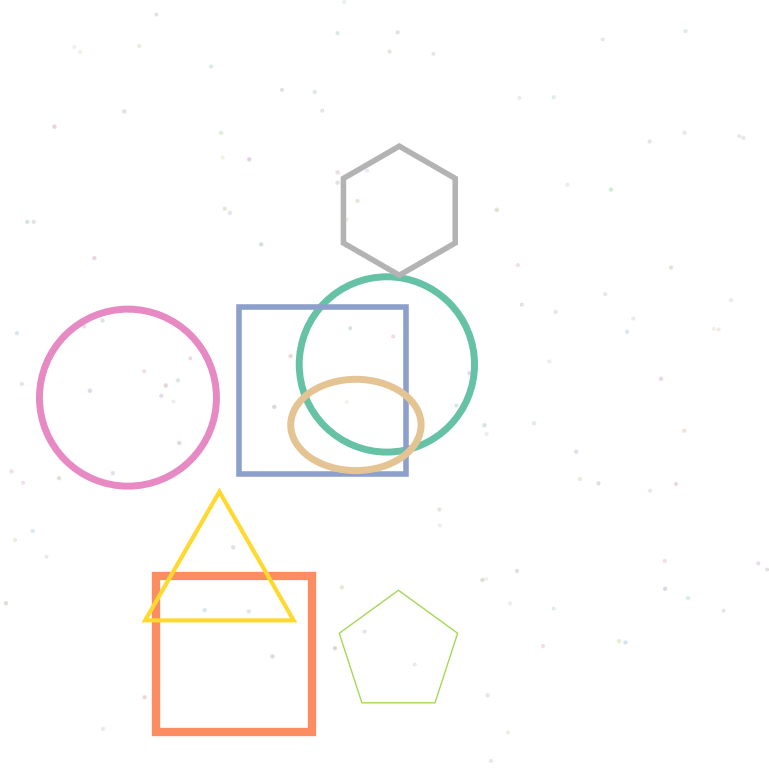[{"shape": "circle", "thickness": 2.5, "radius": 0.57, "center": [0.502, 0.527]}, {"shape": "square", "thickness": 3, "radius": 0.51, "center": [0.304, 0.151]}, {"shape": "square", "thickness": 2, "radius": 0.54, "center": [0.419, 0.492]}, {"shape": "circle", "thickness": 2.5, "radius": 0.57, "center": [0.166, 0.484]}, {"shape": "pentagon", "thickness": 0.5, "radius": 0.4, "center": [0.517, 0.153]}, {"shape": "triangle", "thickness": 1.5, "radius": 0.56, "center": [0.285, 0.25]}, {"shape": "oval", "thickness": 2.5, "radius": 0.42, "center": [0.462, 0.448]}, {"shape": "hexagon", "thickness": 2, "radius": 0.42, "center": [0.519, 0.726]}]